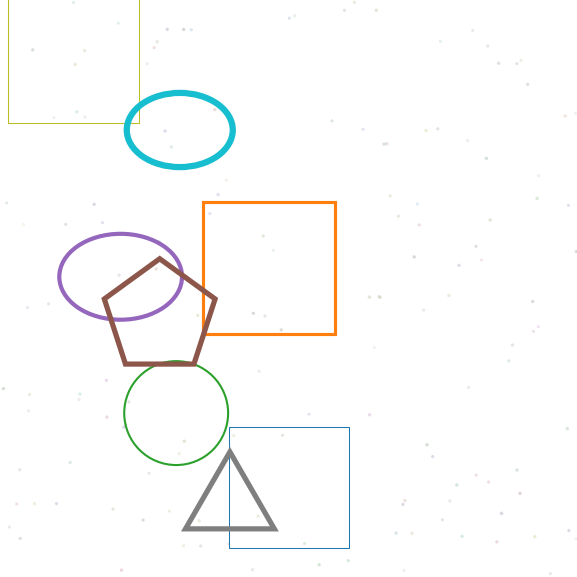[{"shape": "square", "thickness": 0.5, "radius": 0.52, "center": [0.5, 0.154]}, {"shape": "square", "thickness": 1.5, "radius": 0.57, "center": [0.465, 0.535]}, {"shape": "circle", "thickness": 1, "radius": 0.45, "center": [0.305, 0.284]}, {"shape": "oval", "thickness": 2, "radius": 0.53, "center": [0.209, 0.52]}, {"shape": "pentagon", "thickness": 2.5, "radius": 0.5, "center": [0.277, 0.45]}, {"shape": "triangle", "thickness": 2.5, "radius": 0.44, "center": [0.398, 0.128]}, {"shape": "square", "thickness": 0.5, "radius": 0.56, "center": [0.127, 0.9]}, {"shape": "oval", "thickness": 3, "radius": 0.46, "center": [0.311, 0.774]}]